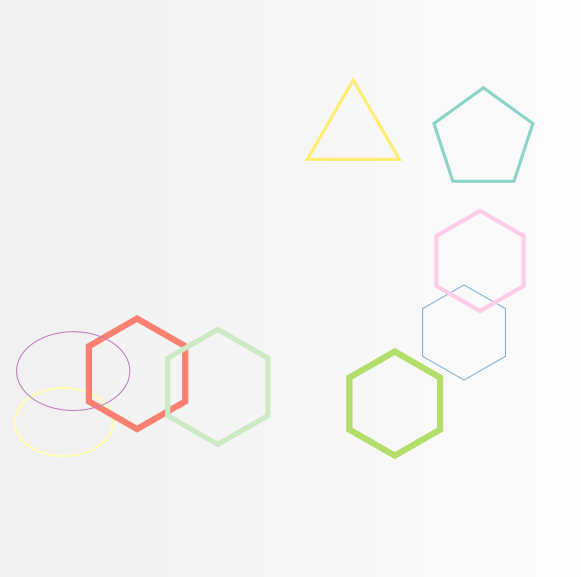[{"shape": "pentagon", "thickness": 1.5, "radius": 0.45, "center": [0.832, 0.758]}, {"shape": "oval", "thickness": 1, "radius": 0.42, "center": [0.11, 0.268]}, {"shape": "hexagon", "thickness": 3, "radius": 0.48, "center": [0.236, 0.352]}, {"shape": "hexagon", "thickness": 0.5, "radius": 0.41, "center": [0.798, 0.423]}, {"shape": "hexagon", "thickness": 3, "radius": 0.45, "center": [0.679, 0.3]}, {"shape": "hexagon", "thickness": 2, "radius": 0.43, "center": [0.826, 0.547]}, {"shape": "oval", "thickness": 0.5, "radius": 0.49, "center": [0.126, 0.357]}, {"shape": "hexagon", "thickness": 2.5, "radius": 0.5, "center": [0.375, 0.329]}, {"shape": "triangle", "thickness": 1.5, "radius": 0.46, "center": [0.608, 0.769]}]